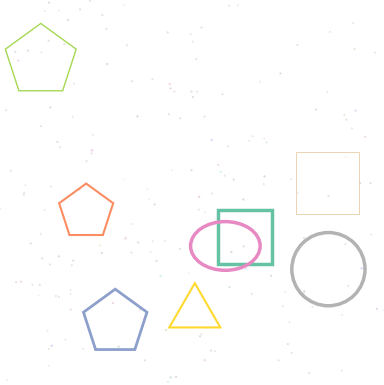[{"shape": "square", "thickness": 2.5, "radius": 0.35, "center": [0.636, 0.384]}, {"shape": "pentagon", "thickness": 1.5, "radius": 0.37, "center": [0.224, 0.449]}, {"shape": "pentagon", "thickness": 2, "radius": 0.43, "center": [0.299, 0.162]}, {"shape": "oval", "thickness": 2.5, "radius": 0.45, "center": [0.585, 0.361]}, {"shape": "pentagon", "thickness": 1, "radius": 0.48, "center": [0.106, 0.842]}, {"shape": "triangle", "thickness": 1.5, "radius": 0.38, "center": [0.506, 0.188]}, {"shape": "square", "thickness": 0.5, "radius": 0.4, "center": [0.85, 0.524]}, {"shape": "circle", "thickness": 2.5, "radius": 0.48, "center": [0.853, 0.301]}]